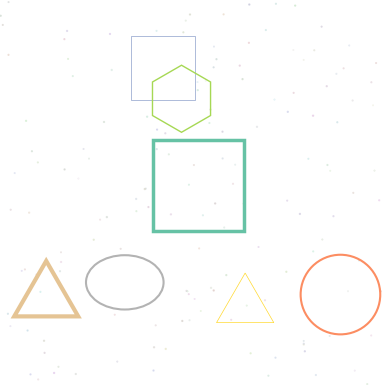[{"shape": "square", "thickness": 2.5, "radius": 0.59, "center": [0.516, 0.518]}, {"shape": "circle", "thickness": 1.5, "radius": 0.52, "center": [0.884, 0.235]}, {"shape": "square", "thickness": 0.5, "radius": 0.42, "center": [0.423, 0.823]}, {"shape": "hexagon", "thickness": 1, "radius": 0.44, "center": [0.471, 0.743]}, {"shape": "triangle", "thickness": 0.5, "radius": 0.43, "center": [0.637, 0.205]}, {"shape": "triangle", "thickness": 3, "radius": 0.48, "center": [0.12, 0.226]}, {"shape": "oval", "thickness": 1.5, "radius": 0.5, "center": [0.324, 0.267]}]